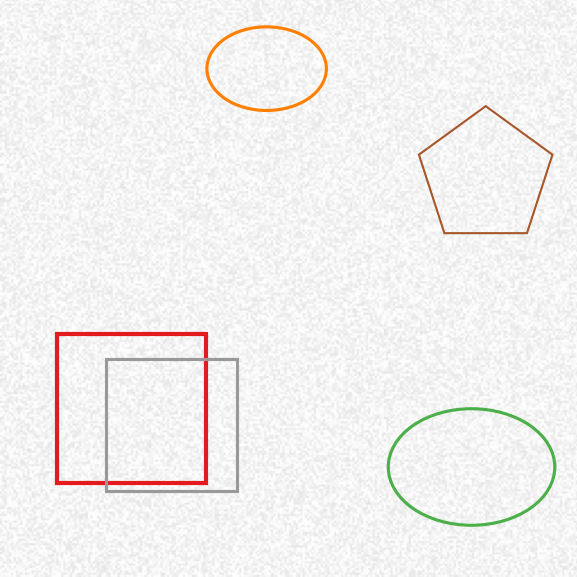[{"shape": "square", "thickness": 2, "radius": 0.65, "center": [0.227, 0.292]}, {"shape": "oval", "thickness": 1.5, "radius": 0.72, "center": [0.816, 0.19]}, {"shape": "oval", "thickness": 1.5, "radius": 0.52, "center": [0.462, 0.88]}, {"shape": "pentagon", "thickness": 1, "radius": 0.61, "center": [0.841, 0.694]}, {"shape": "square", "thickness": 1.5, "radius": 0.57, "center": [0.297, 0.263]}]